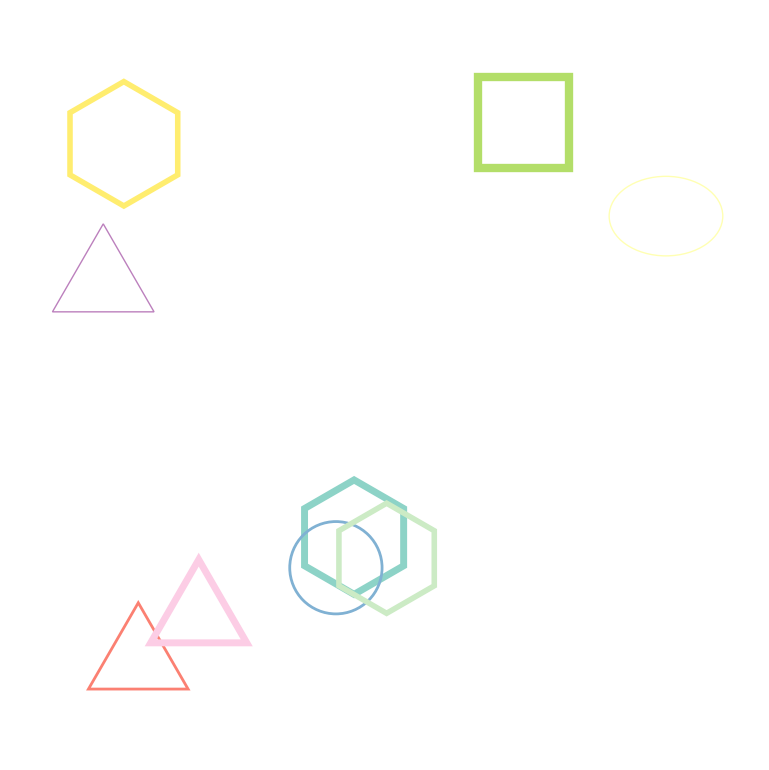[{"shape": "hexagon", "thickness": 2.5, "radius": 0.37, "center": [0.46, 0.302]}, {"shape": "oval", "thickness": 0.5, "radius": 0.37, "center": [0.865, 0.719]}, {"shape": "triangle", "thickness": 1, "radius": 0.37, "center": [0.18, 0.142]}, {"shape": "circle", "thickness": 1, "radius": 0.3, "center": [0.436, 0.263]}, {"shape": "square", "thickness": 3, "radius": 0.3, "center": [0.68, 0.841]}, {"shape": "triangle", "thickness": 2.5, "radius": 0.36, "center": [0.258, 0.201]}, {"shape": "triangle", "thickness": 0.5, "radius": 0.38, "center": [0.134, 0.633]}, {"shape": "hexagon", "thickness": 2, "radius": 0.36, "center": [0.502, 0.275]}, {"shape": "hexagon", "thickness": 2, "radius": 0.4, "center": [0.161, 0.813]}]